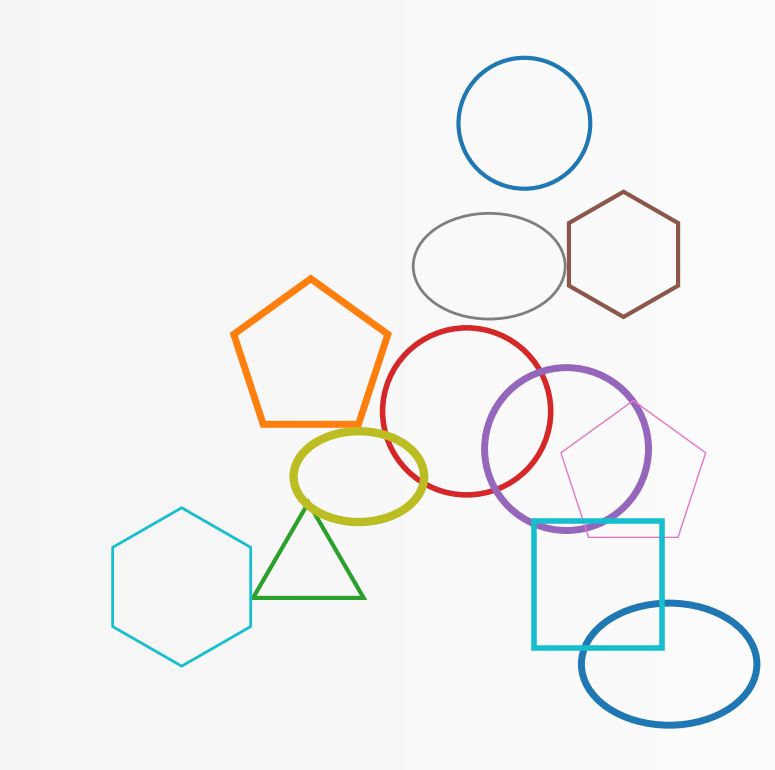[{"shape": "oval", "thickness": 2.5, "radius": 0.57, "center": [0.863, 0.137]}, {"shape": "circle", "thickness": 1.5, "radius": 0.43, "center": [0.677, 0.84]}, {"shape": "pentagon", "thickness": 2.5, "radius": 0.52, "center": [0.401, 0.534]}, {"shape": "triangle", "thickness": 1.5, "radius": 0.41, "center": [0.398, 0.265]}, {"shape": "circle", "thickness": 2, "radius": 0.54, "center": [0.602, 0.466]}, {"shape": "circle", "thickness": 2.5, "radius": 0.53, "center": [0.731, 0.417]}, {"shape": "hexagon", "thickness": 1.5, "radius": 0.41, "center": [0.805, 0.67]}, {"shape": "pentagon", "thickness": 0.5, "radius": 0.49, "center": [0.817, 0.382]}, {"shape": "oval", "thickness": 1, "radius": 0.49, "center": [0.631, 0.654]}, {"shape": "oval", "thickness": 3, "radius": 0.42, "center": [0.463, 0.381]}, {"shape": "square", "thickness": 2, "radius": 0.41, "center": [0.772, 0.241]}, {"shape": "hexagon", "thickness": 1, "radius": 0.51, "center": [0.234, 0.238]}]